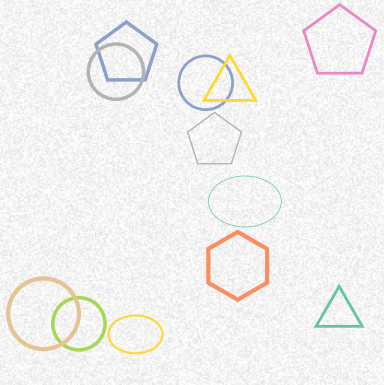[{"shape": "triangle", "thickness": 2, "radius": 0.35, "center": [0.881, 0.187]}, {"shape": "oval", "thickness": 0.5, "radius": 0.47, "center": [0.636, 0.477]}, {"shape": "hexagon", "thickness": 3, "radius": 0.44, "center": [0.617, 0.31]}, {"shape": "circle", "thickness": 2, "radius": 0.35, "center": [0.534, 0.785]}, {"shape": "pentagon", "thickness": 2.5, "radius": 0.42, "center": [0.328, 0.86]}, {"shape": "pentagon", "thickness": 2, "radius": 0.49, "center": [0.882, 0.89]}, {"shape": "circle", "thickness": 2.5, "radius": 0.34, "center": [0.205, 0.159]}, {"shape": "triangle", "thickness": 2, "radius": 0.39, "center": [0.597, 0.778]}, {"shape": "oval", "thickness": 1.5, "radius": 0.35, "center": [0.352, 0.132]}, {"shape": "circle", "thickness": 3, "radius": 0.46, "center": [0.113, 0.185]}, {"shape": "pentagon", "thickness": 1, "radius": 0.37, "center": [0.557, 0.634]}, {"shape": "circle", "thickness": 2.5, "radius": 0.36, "center": [0.301, 0.814]}]